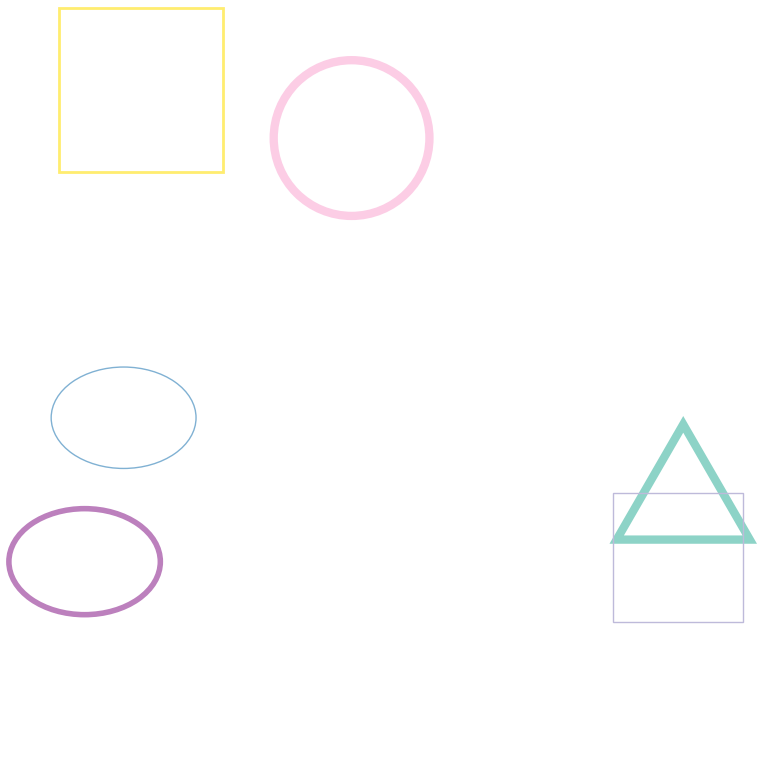[{"shape": "triangle", "thickness": 3, "radius": 0.5, "center": [0.887, 0.349]}, {"shape": "square", "thickness": 0.5, "radius": 0.42, "center": [0.881, 0.276]}, {"shape": "oval", "thickness": 0.5, "radius": 0.47, "center": [0.161, 0.457]}, {"shape": "circle", "thickness": 3, "radius": 0.51, "center": [0.457, 0.821]}, {"shape": "oval", "thickness": 2, "radius": 0.49, "center": [0.11, 0.271]}, {"shape": "square", "thickness": 1, "radius": 0.53, "center": [0.183, 0.883]}]